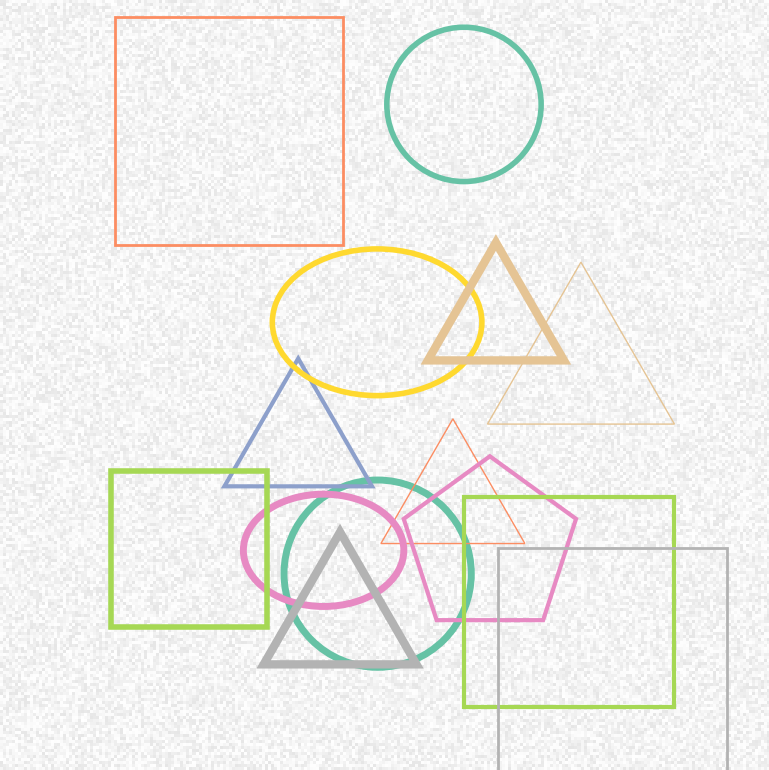[{"shape": "circle", "thickness": 2.5, "radius": 0.61, "center": [0.49, 0.255]}, {"shape": "circle", "thickness": 2, "radius": 0.5, "center": [0.603, 0.864]}, {"shape": "triangle", "thickness": 0.5, "radius": 0.54, "center": [0.588, 0.348]}, {"shape": "square", "thickness": 1, "radius": 0.74, "center": [0.297, 0.83]}, {"shape": "triangle", "thickness": 1.5, "radius": 0.55, "center": [0.387, 0.424]}, {"shape": "pentagon", "thickness": 1.5, "radius": 0.59, "center": [0.636, 0.29]}, {"shape": "oval", "thickness": 2.5, "radius": 0.52, "center": [0.42, 0.285]}, {"shape": "square", "thickness": 2, "radius": 0.51, "center": [0.245, 0.287]}, {"shape": "square", "thickness": 1.5, "radius": 0.68, "center": [0.739, 0.219]}, {"shape": "oval", "thickness": 2, "radius": 0.68, "center": [0.49, 0.581]}, {"shape": "triangle", "thickness": 0.5, "radius": 0.7, "center": [0.754, 0.519]}, {"shape": "triangle", "thickness": 3, "radius": 0.51, "center": [0.644, 0.583]}, {"shape": "square", "thickness": 1, "radius": 0.74, "center": [0.796, 0.14]}, {"shape": "triangle", "thickness": 3, "radius": 0.57, "center": [0.442, 0.194]}]